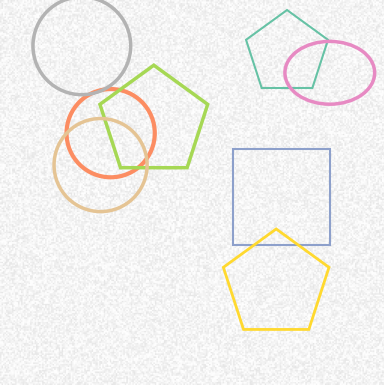[{"shape": "pentagon", "thickness": 1.5, "radius": 0.56, "center": [0.746, 0.862]}, {"shape": "circle", "thickness": 3, "radius": 0.57, "center": [0.287, 0.654]}, {"shape": "square", "thickness": 1.5, "radius": 0.63, "center": [0.73, 0.488]}, {"shape": "oval", "thickness": 2.5, "radius": 0.58, "center": [0.857, 0.811]}, {"shape": "pentagon", "thickness": 2.5, "radius": 0.74, "center": [0.4, 0.683]}, {"shape": "pentagon", "thickness": 2, "radius": 0.72, "center": [0.717, 0.261]}, {"shape": "circle", "thickness": 2.5, "radius": 0.6, "center": [0.261, 0.571]}, {"shape": "circle", "thickness": 2.5, "radius": 0.63, "center": [0.213, 0.881]}]